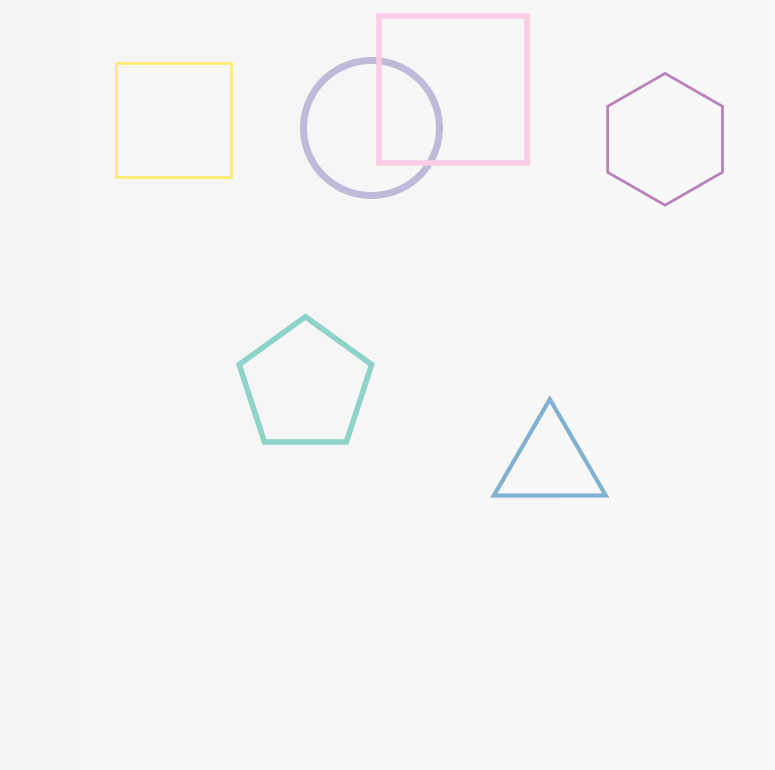[{"shape": "pentagon", "thickness": 2, "radius": 0.45, "center": [0.394, 0.499]}, {"shape": "circle", "thickness": 2.5, "radius": 0.44, "center": [0.479, 0.834]}, {"shape": "triangle", "thickness": 1.5, "radius": 0.42, "center": [0.709, 0.398]}, {"shape": "square", "thickness": 2, "radius": 0.48, "center": [0.584, 0.883]}, {"shape": "hexagon", "thickness": 1, "radius": 0.43, "center": [0.858, 0.819]}, {"shape": "square", "thickness": 1, "radius": 0.37, "center": [0.224, 0.844]}]